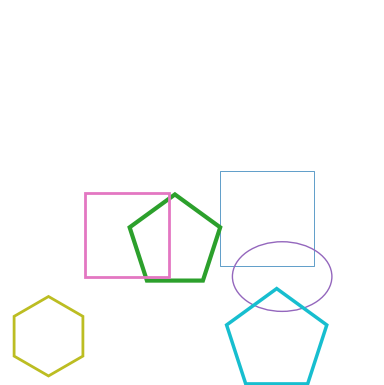[{"shape": "square", "thickness": 0.5, "radius": 0.61, "center": [0.694, 0.433]}, {"shape": "pentagon", "thickness": 3, "radius": 0.62, "center": [0.454, 0.371]}, {"shape": "oval", "thickness": 1, "radius": 0.65, "center": [0.733, 0.282]}, {"shape": "square", "thickness": 2, "radius": 0.54, "center": [0.331, 0.389]}, {"shape": "hexagon", "thickness": 2, "radius": 0.52, "center": [0.126, 0.127]}, {"shape": "pentagon", "thickness": 2.5, "radius": 0.68, "center": [0.719, 0.114]}]